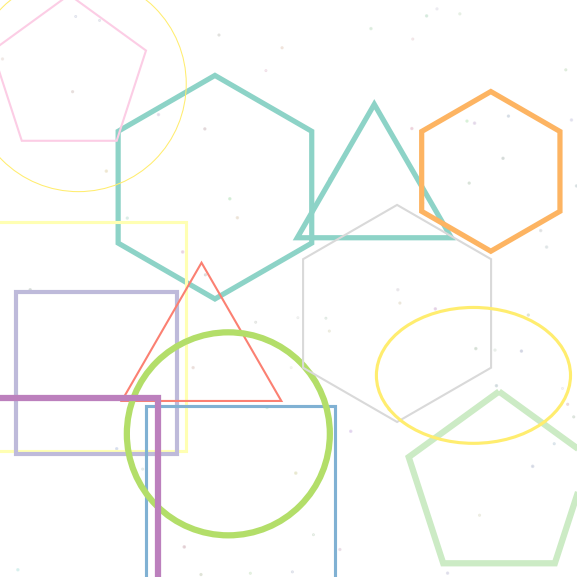[{"shape": "triangle", "thickness": 2.5, "radius": 0.77, "center": [0.648, 0.664]}, {"shape": "hexagon", "thickness": 2.5, "radius": 0.97, "center": [0.372, 0.675]}, {"shape": "square", "thickness": 1.5, "radius": 0.99, "center": [0.123, 0.416]}, {"shape": "square", "thickness": 2, "radius": 0.7, "center": [0.167, 0.354]}, {"shape": "triangle", "thickness": 1, "radius": 0.8, "center": [0.349, 0.385]}, {"shape": "square", "thickness": 1.5, "radius": 0.81, "center": [0.416, 0.132]}, {"shape": "hexagon", "thickness": 2.5, "radius": 0.69, "center": [0.85, 0.702]}, {"shape": "circle", "thickness": 3, "radius": 0.88, "center": [0.395, 0.248]}, {"shape": "pentagon", "thickness": 1, "radius": 0.7, "center": [0.12, 0.868]}, {"shape": "hexagon", "thickness": 1, "radius": 0.94, "center": [0.688, 0.456]}, {"shape": "square", "thickness": 3, "radius": 0.81, "center": [0.111, 0.148]}, {"shape": "pentagon", "thickness": 3, "radius": 0.82, "center": [0.864, 0.157]}, {"shape": "oval", "thickness": 1.5, "radius": 0.84, "center": [0.82, 0.349]}, {"shape": "circle", "thickness": 0.5, "radius": 0.93, "center": [0.136, 0.854]}]